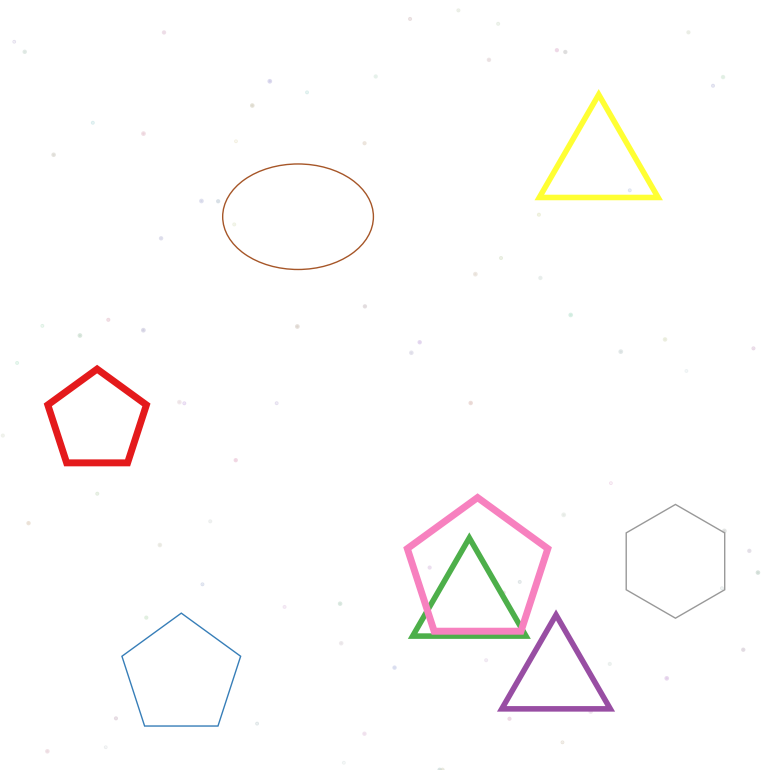[{"shape": "pentagon", "thickness": 2.5, "radius": 0.34, "center": [0.126, 0.453]}, {"shape": "pentagon", "thickness": 0.5, "radius": 0.41, "center": [0.235, 0.123]}, {"shape": "triangle", "thickness": 2, "radius": 0.42, "center": [0.61, 0.216]}, {"shape": "triangle", "thickness": 2, "radius": 0.41, "center": [0.722, 0.12]}, {"shape": "triangle", "thickness": 2, "radius": 0.45, "center": [0.778, 0.788]}, {"shape": "oval", "thickness": 0.5, "radius": 0.49, "center": [0.387, 0.719]}, {"shape": "pentagon", "thickness": 2.5, "radius": 0.48, "center": [0.62, 0.258]}, {"shape": "hexagon", "thickness": 0.5, "radius": 0.37, "center": [0.877, 0.271]}]